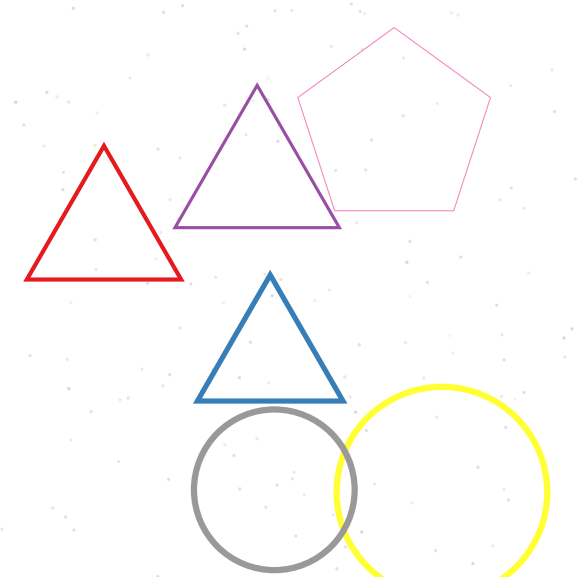[{"shape": "triangle", "thickness": 2, "radius": 0.77, "center": [0.18, 0.592]}, {"shape": "triangle", "thickness": 2.5, "radius": 0.73, "center": [0.468, 0.378]}, {"shape": "triangle", "thickness": 1.5, "radius": 0.82, "center": [0.445, 0.687]}, {"shape": "circle", "thickness": 3, "radius": 0.91, "center": [0.765, 0.147]}, {"shape": "pentagon", "thickness": 0.5, "radius": 0.88, "center": [0.683, 0.776]}, {"shape": "circle", "thickness": 3, "radius": 0.7, "center": [0.475, 0.151]}]